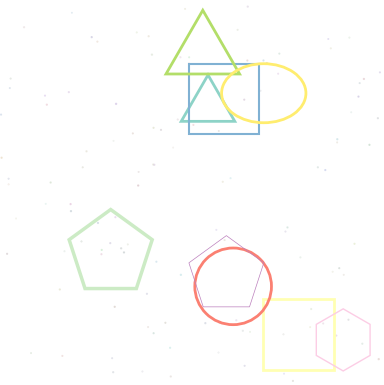[{"shape": "triangle", "thickness": 2, "radius": 0.4, "center": [0.54, 0.725]}, {"shape": "square", "thickness": 2, "radius": 0.46, "center": [0.776, 0.132]}, {"shape": "circle", "thickness": 2, "radius": 0.5, "center": [0.606, 0.256]}, {"shape": "square", "thickness": 1.5, "radius": 0.45, "center": [0.582, 0.743]}, {"shape": "triangle", "thickness": 2, "radius": 0.55, "center": [0.527, 0.863]}, {"shape": "hexagon", "thickness": 1, "radius": 0.4, "center": [0.891, 0.117]}, {"shape": "pentagon", "thickness": 0.5, "radius": 0.51, "center": [0.588, 0.286]}, {"shape": "pentagon", "thickness": 2.5, "radius": 0.57, "center": [0.287, 0.342]}, {"shape": "oval", "thickness": 2, "radius": 0.55, "center": [0.685, 0.758]}]